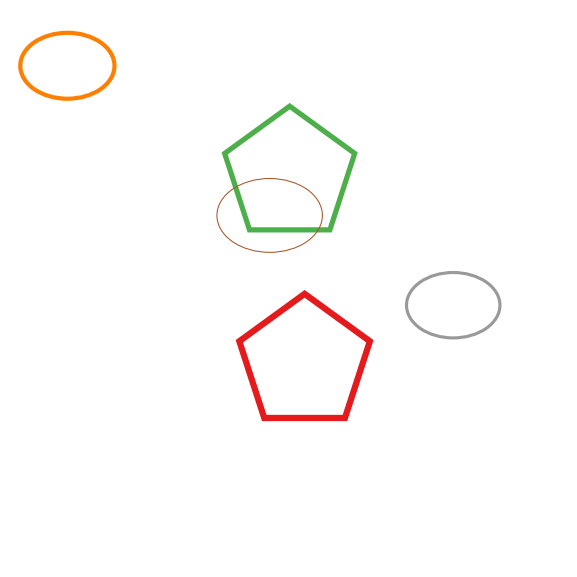[{"shape": "pentagon", "thickness": 3, "radius": 0.59, "center": [0.527, 0.372]}, {"shape": "pentagon", "thickness": 2.5, "radius": 0.59, "center": [0.502, 0.697]}, {"shape": "oval", "thickness": 2, "radius": 0.41, "center": [0.117, 0.885]}, {"shape": "oval", "thickness": 0.5, "radius": 0.46, "center": [0.467, 0.626]}, {"shape": "oval", "thickness": 1.5, "radius": 0.4, "center": [0.785, 0.471]}]